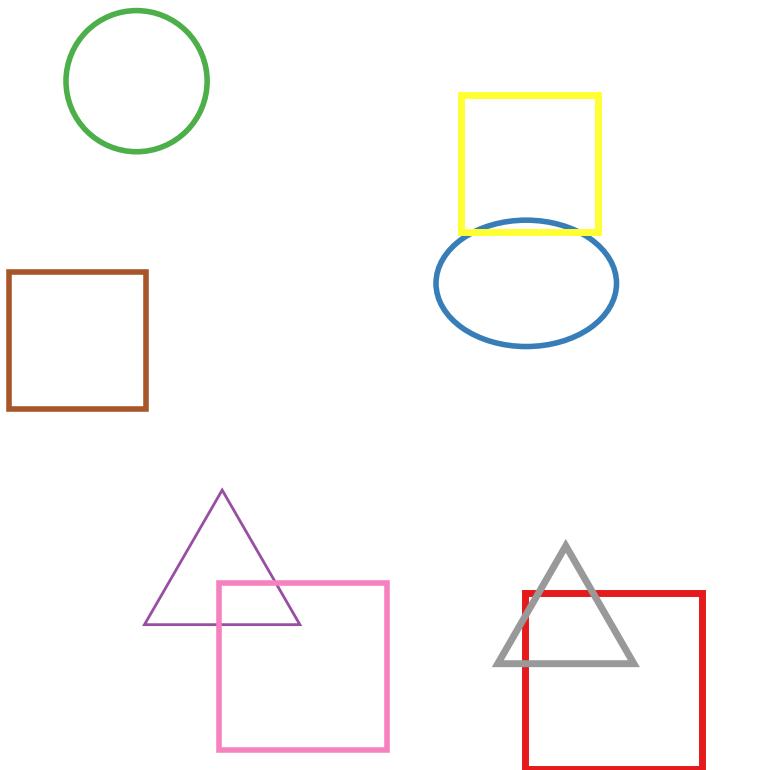[{"shape": "square", "thickness": 2.5, "radius": 0.57, "center": [0.797, 0.116]}, {"shape": "oval", "thickness": 2, "radius": 0.59, "center": [0.683, 0.632]}, {"shape": "circle", "thickness": 2, "radius": 0.46, "center": [0.177, 0.895]}, {"shape": "triangle", "thickness": 1, "radius": 0.58, "center": [0.289, 0.247]}, {"shape": "square", "thickness": 2.5, "radius": 0.45, "center": [0.688, 0.788]}, {"shape": "square", "thickness": 2, "radius": 0.44, "center": [0.1, 0.558]}, {"shape": "square", "thickness": 2, "radius": 0.54, "center": [0.394, 0.134]}, {"shape": "triangle", "thickness": 2.5, "radius": 0.51, "center": [0.735, 0.189]}]